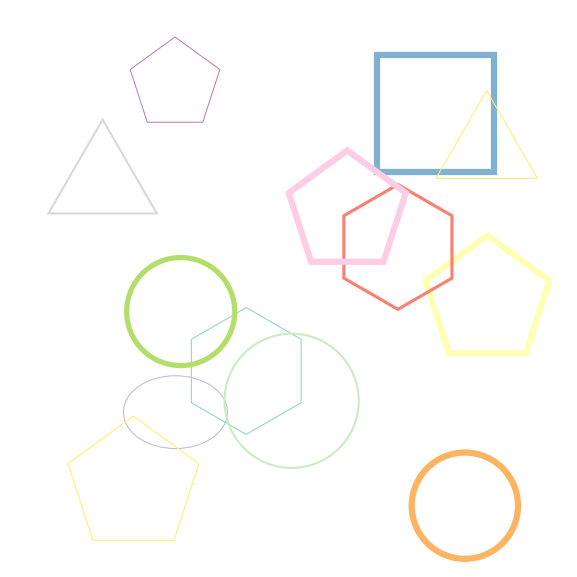[{"shape": "hexagon", "thickness": 0.5, "radius": 0.55, "center": [0.426, 0.357]}, {"shape": "pentagon", "thickness": 3, "radius": 0.56, "center": [0.844, 0.479]}, {"shape": "oval", "thickness": 0.5, "radius": 0.45, "center": [0.304, 0.285]}, {"shape": "hexagon", "thickness": 1.5, "radius": 0.54, "center": [0.689, 0.572]}, {"shape": "square", "thickness": 3, "radius": 0.51, "center": [0.754, 0.803]}, {"shape": "circle", "thickness": 3, "radius": 0.46, "center": [0.805, 0.124]}, {"shape": "circle", "thickness": 2.5, "radius": 0.47, "center": [0.313, 0.46]}, {"shape": "pentagon", "thickness": 3, "radius": 0.53, "center": [0.601, 0.632]}, {"shape": "triangle", "thickness": 1, "radius": 0.54, "center": [0.178, 0.684]}, {"shape": "pentagon", "thickness": 0.5, "radius": 0.41, "center": [0.303, 0.853]}, {"shape": "circle", "thickness": 1, "radius": 0.58, "center": [0.505, 0.305]}, {"shape": "triangle", "thickness": 0.5, "radius": 0.51, "center": [0.843, 0.741]}, {"shape": "pentagon", "thickness": 0.5, "radius": 0.6, "center": [0.231, 0.159]}]